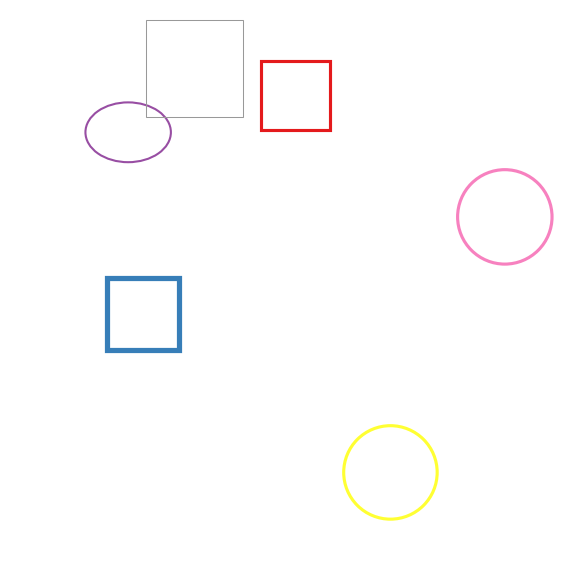[{"shape": "square", "thickness": 1.5, "radius": 0.3, "center": [0.512, 0.834]}, {"shape": "square", "thickness": 2.5, "radius": 0.31, "center": [0.247, 0.456]}, {"shape": "oval", "thickness": 1, "radius": 0.37, "center": [0.222, 0.77]}, {"shape": "circle", "thickness": 1.5, "radius": 0.4, "center": [0.676, 0.181]}, {"shape": "circle", "thickness": 1.5, "radius": 0.41, "center": [0.874, 0.624]}, {"shape": "square", "thickness": 0.5, "radius": 0.42, "center": [0.337, 0.881]}]